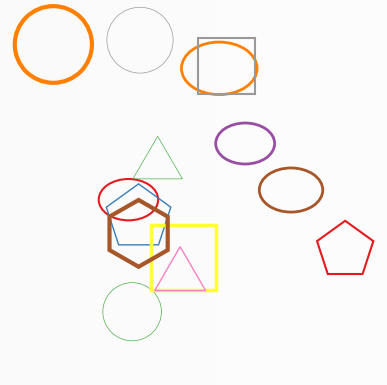[{"shape": "pentagon", "thickness": 1.5, "radius": 0.38, "center": [0.891, 0.35]}, {"shape": "oval", "thickness": 1.5, "radius": 0.38, "center": [0.331, 0.481]}, {"shape": "pentagon", "thickness": 1, "radius": 0.44, "center": [0.358, 0.435]}, {"shape": "triangle", "thickness": 0.5, "radius": 0.37, "center": [0.407, 0.572]}, {"shape": "circle", "thickness": 0.5, "radius": 0.38, "center": [0.341, 0.19]}, {"shape": "oval", "thickness": 2, "radius": 0.38, "center": [0.633, 0.627]}, {"shape": "circle", "thickness": 3, "radius": 0.5, "center": [0.138, 0.884]}, {"shape": "oval", "thickness": 2, "radius": 0.49, "center": [0.566, 0.822]}, {"shape": "square", "thickness": 2.5, "radius": 0.42, "center": [0.474, 0.33]}, {"shape": "oval", "thickness": 2, "radius": 0.41, "center": [0.751, 0.506]}, {"shape": "hexagon", "thickness": 3, "radius": 0.43, "center": [0.358, 0.394]}, {"shape": "triangle", "thickness": 1, "radius": 0.38, "center": [0.465, 0.283]}, {"shape": "circle", "thickness": 0.5, "radius": 0.43, "center": [0.361, 0.896]}, {"shape": "square", "thickness": 1.5, "radius": 0.36, "center": [0.585, 0.829]}]